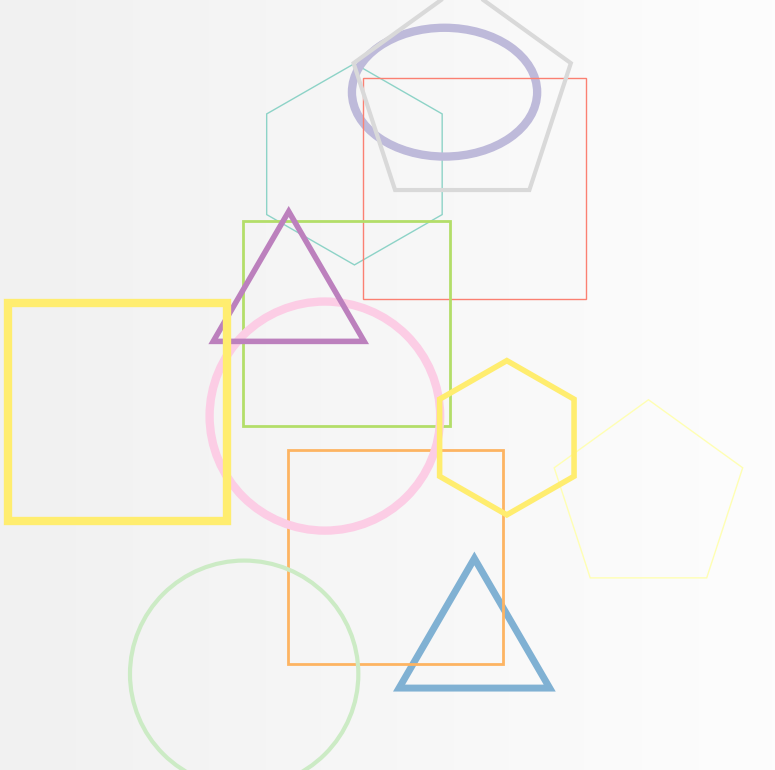[{"shape": "hexagon", "thickness": 0.5, "radius": 0.65, "center": [0.457, 0.787]}, {"shape": "pentagon", "thickness": 0.5, "radius": 0.64, "center": [0.837, 0.353]}, {"shape": "oval", "thickness": 3, "radius": 0.6, "center": [0.574, 0.88]}, {"shape": "square", "thickness": 0.5, "radius": 0.72, "center": [0.612, 0.755]}, {"shape": "triangle", "thickness": 2.5, "radius": 0.56, "center": [0.612, 0.163]}, {"shape": "square", "thickness": 1, "radius": 0.69, "center": [0.51, 0.276]}, {"shape": "square", "thickness": 1, "radius": 0.67, "center": [0.447, 0.58]}, {"shape": "circle", "thickness": 3, "radius": 0.74, "center": [0.419, 0.46]}, {"shape": "pentagon", "thickness": 1.5, "radius": 0.74, "center": [0.596, 0.872]}, {"shape": "triangle", "thickness": 2, "radius": 0.56, "center": [0.373, 0.613]}, {"shape": "circle", "thickness": 1.5, "radius": 0.74, "center": [0.315, 0.125]}, {"shape": "hexagon", "thickness": 2, "radius": 0.5, "center": [0.654, 0.432]}, {"shape": "square", "thickness": 3, "radius": 0.71, "center": [0.151, 0.465]}]